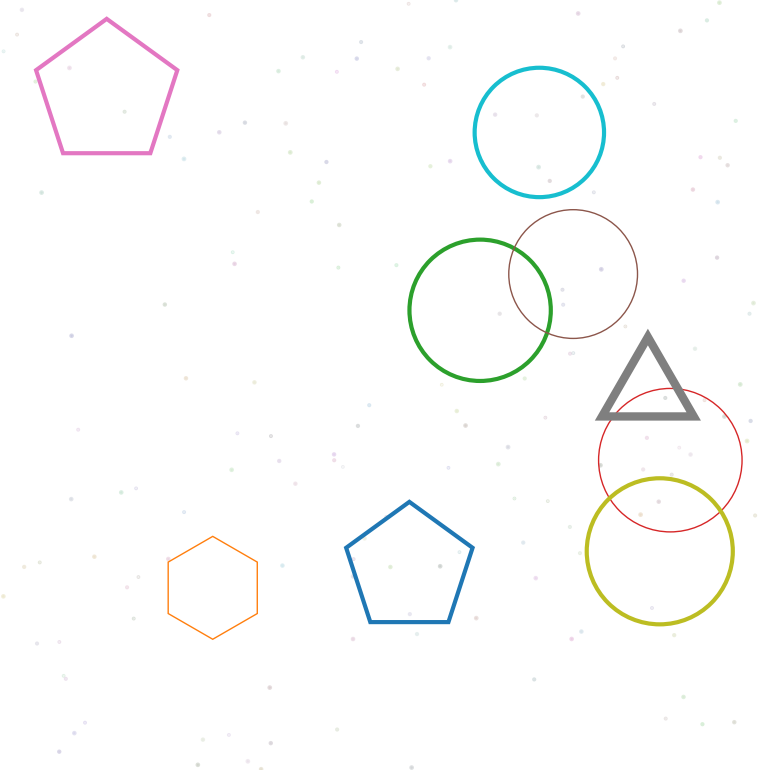[{"shape": "pentagon", "thickness": 1.5, "radius": 0.43, "center": [0.532, 0.262]}, {"shape": "hexagon", "thickness": 0.5, "radius": 0.33, "center": [0.276, 0.237]}, {"shape": "circle", "thickness": 1.5, "radius": 0.46, "center": [0.624, 0.597]}, {"shape": "circle", "thickness": 0.5, "radius": 0.47, "center": [0.871, 0.402]}, {"shape": "circle", "thickness": 0.5, "radius": 0.42, "center": [0.744, 0.644]}, {"shape": "pentagon", "thickness": 1.5, "radius": 0.48, "center": [0.139, 0.879]}, {"shape": "triangle", "thickness": 3, "radius": 0.34, "center": [0.841, 0.494]}, {"shape": "circle", "thickness": 1.5, "radius": 0.47, "center": [0.857, 0.284]}, {"shape": "circle", "thickness": 1.5, "radius": 0.42, "center": [0.7, 0.828]}]